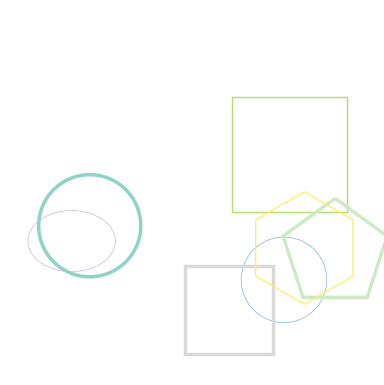[{"shape": "circle", "thickness": 2.5, "radius": 0.66, "center": [0.233, 0.414]}, {"shape": "oval", "thickness": 0.5, "radius": 0.57, "center": [0.186, 0.374]}, {"shape": "circle", "thickness": 0.5, "radius": 0.56, "center": [0.738, 0.273]}, {"shape": "square", "thickness": 1, "radius": 0.75, "center": [0.752, 0.598]}, {"shape": "square", "thickness": 2.5, "radius": 0.57, "center": [0.595, 0.194]}, {"shape": "pentagon", "thickness": 2.5, "radius": 0.71, "center": [0.87, 0.343]}, {"shape": "hexagon", "thickness": 1, "radius": 0.73, "center": [0.79, 0.356]}]